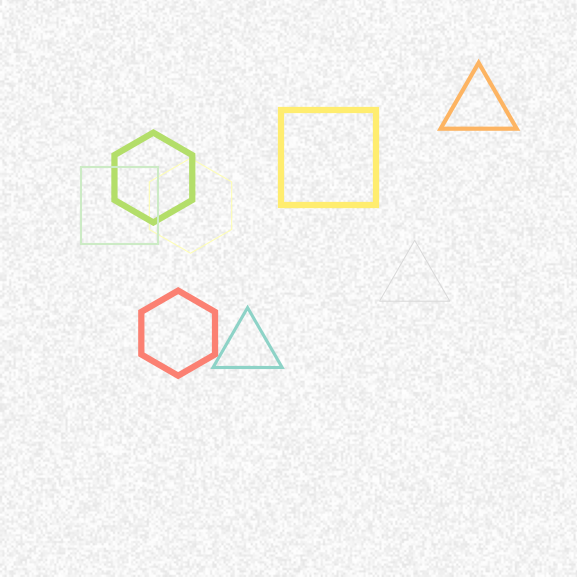[{"shape": "triangle", "thickness": 1.5, "radius": 0.35, "center": [0.429, 0.397]}, {"shape": "hexagon", "thickness": 0.5, "radius": 0.41, "center": [0.33, 0.643]}, {"shape": "hexagon", "thickness": 3, "radius": 0.37, "center": [0.309, 0.422]}, {"shape": "triangle", "thickness": 2, "radius": 0.38, "center": [0.829, 0.814]}, {"shape": "hexagon", "thickness": 3, "radius": 0.39, "center": [0.266, 0.692]}, {"shape": "triangle", "thickness": 0.5, "radius": 0.35, "center": [0.718, 0.513]}, {"shape": "square", "thickness": 1, "radius": 0.33, "center": [0.207, 0.643]}, {"shape": "square", "thickness": 3, "radius": 0.41, "center": [0.569, 0.726]}]